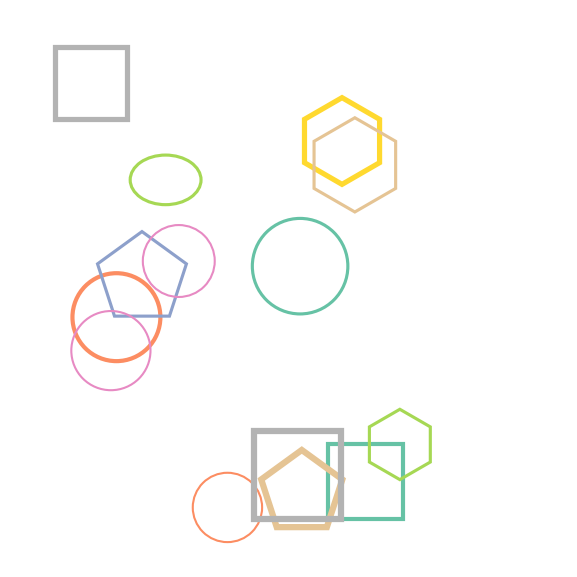[{"shape": "circle", "thickness": 1.5, "radius": 0.41, "center": [0.52, 0.538]}, {"shape": "square", "thickness": 2, "radius": 0.33, "center": [0.632, 0.165]}, {"shape": "circle", "thickness": 2, "radius": 0.38, "center": [0.202, 0.45]}, {"shape": "circle", "thickness": 1, "radius": 0.3, "center": [0.394, 0.12]}, {"shape": "pentagon", "thickness": 1.5, "radius": 0.4, "center": [0.246, 0.517]}, {"shape": "circle", "thickness": 1, "radius": 0.31, "center": [0.31, 0.547]}, {"shape": "circle", "thickness": 1, "radius": 0.34, "center": [0.192, 0.392]}, {"shape": "oval", "thickness": 1.5, "radius": 0.31, "center": [0.287, 0.688]}, {"shape": "hexagon", "thickness": 1.5, "radius": 0.3, "center": [0.692, 0.23]}, {"shape": "hexagon", "thickness": 2.5, "radius": 0.38, "center": [0.592, 0.755]}, {"shape": "pentagon", "thickness": 3, "radius": 0.37, "center": [0.523, 0.146]}, {"shape": "hexagon", "thickness": 1.5, "radius": 0.41, "center": [0.614, 0.714]}, {"shape": "square", "thickness": 2.5, "radius": 0.31, "center": [0.158, 0.856]}, {"shape": "square", "thickness": 3, "radius": 0.38, "center": [0.515, 0.176]}]